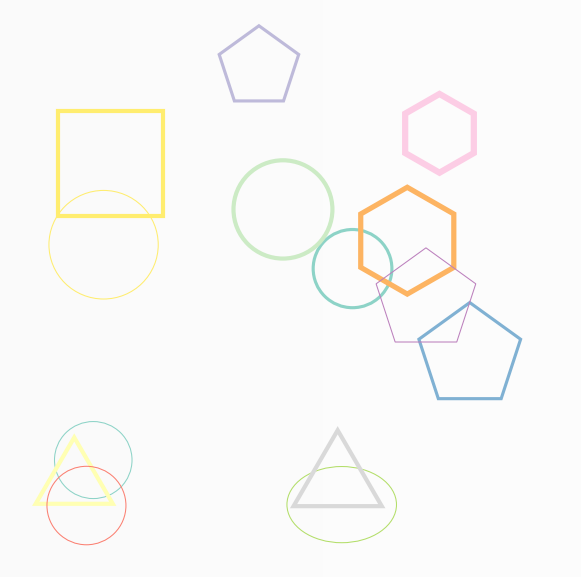[{"shape": "circle", "thickness": 1.5, "radius": 0.34, "center": [0.607, 0.534]}, {"shape": "circle", "thickness": 0.5, "radius": 0.33, "center": [0.16, 0.202]}, {"shape": "triangle", "thickness": 2, "radius": 0.38, "center": [0.128, 0.165]}, {"shape": "pentagon", "thickness": 1.5, "radius": 0.36, "center": [0.445, 0.883]}, {"shape": "circle", "thickness": 0.5, "radius": 0.34, "center": [0.149, 0.124]}, {"shape": "pentagon", "thickness": 1.5, "radius": 0.46, "center": [0.808, 0.383]}, {"shape": "hexagon", "thickness": 2.5, "radius": 0.46, "center": [0.701, 0.582]}, {"shape": "oval", "thickness": 0.5, "radius": 0.47, "center": [0.588, 0.125]}, {"shape": "hexagon", "thickness": 3, "radius": 0.34, "center": [0.756, 0.768]}, {"shape": "triangle", "thickness": 2, "radius": 0.44, "center": [0.581, 0.166]}, {"shape": "pentagon", "thickness": 0.5, "radius": 0.45, "center": [0.733, 0.48]}, {"shape": "circle", "thickness": 2, "radius": 0.43, "center": [0.487, 0.636]}, {"shape": "circle", "thickness": 0.5, "radius": 0.47, "center": [0.178, 0.575]}, {"shape": "square", "thickness": 2, "radius": 0.45, "center": [0.19, 0.716]}]